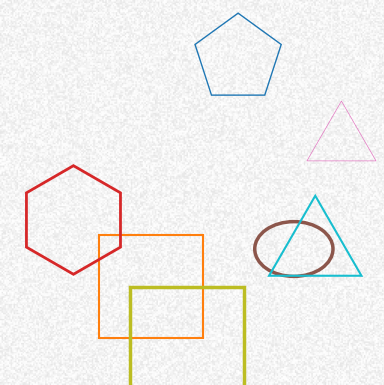[{"shape": "pentagon", "thickness": 1, "radius": 0.59, "center": [0.618, 0.848]}, {"shape": "square", "thickness": 1.5, "radius": 0.67, "center": [0.392, 0.256]}, {"shape": "hexagon", "thickness": 2, "radius": 0.71, "center": [0.191, 0.429]}, {"shape": "oval", "thickness": 2.5, "radius": 0.51, "center": [0.763, 0.353]}, {"shape": "triangle", "thickness": 0.5, "radius": 0.52, "center": [0.887, 0.634]}, {"shape": "square", "thickness": 2.5, "radius": 0.74, "center": [0.486, 0.106]}, {"shape": "triangle", "thickness": 1.5, "radius": 0.69, "center": [0.819, 0.353]}]